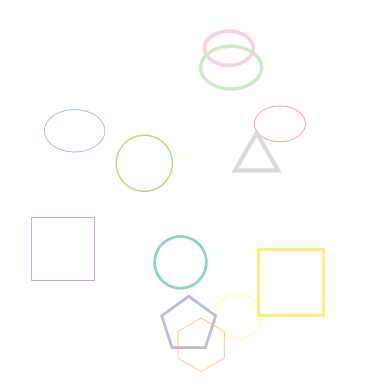[{"shape": "circle", "thickness": 2, "radius": 0.34, "center": [0.469, 0.319]}, {"shape": "circle", "thickness": 1, "radius": 0.3, "center": [0.618, 0.178]}, {"shape": "pentagon", "thickness": 2, "radius": 0.37, "center": [0.49, 0.157]}, {"shape": "oval", "thickness": 0.5, "radius": 0.33, "center": [0.727, 0.678]}, {"shape": "oval", "thickness": 0.5, "radius": 0.39, "center": [0.194, 0.66]}, {"shape": "hexagon", "thickness": 0.5, "radius": 0.35, "center": [0.522, 0.104]}, {"shape": "circle", "thickness": 1, "radius": 0.36, "center": [0.375, 0.576]}, {"shape": "oval", "thickness": 2.5, "radius": 0.32, "center": [0.594, 0.875]}, {"shape": "triangle", "thickness": 3, "radius": 0.32, "center": [0.666, 0.59]}, {"shape": "square", "thickness": 0.5, "radius": 0.41, "center": [0.161, 0.354]}, {"shape": "oval", "thickness": 2.5, "radius": 0.4, "center": [0.6, 0.824]}, {"shape": "square", "thickness": 2, "radius": 0.42, "center": [0.754, 0.267]}]